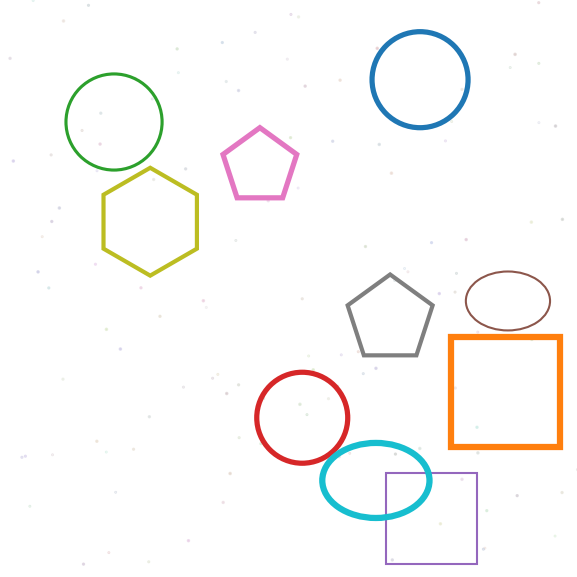[{"shape": "circle", "thickness": 2.5, "radius": 0.42, "center": [0.727, 0.861]}, {"shape": "square", "thickness": 3, "radius": 0.47, "center": [0.875, 0.32]}, {"shape": "circle", "thickness": 1.5, "radius": 0.42, "center": [0.197, 0.788]}, {"shape": "circle", "thickness": 2.5, "radius": 0.39, "center": [0.523, 0.276]}, {"shape": "square", "thickness": 1, "radius": 0.39, "center": [0.748, 0.101]}, {"shape": "oval", "thickness": 1, "radius": 0.36, "center": [0.88, 0.478]}, {"shape": "pentagon", "thickness": 2.5, "radius": 0.34, "center": [0.45, 0.711]}, {"shape": "pentagon", "thickness": 2, "radius": 0.39, "center": [0.676, 0.446]}, {"shape": "hexagon", "thickness": 2, "radius": 0.47, "center": [0.26, 0.615]}, {"shape": "oval", "thickness": 3, "radius": 0.46, "center": [0.651, 0.167]}]